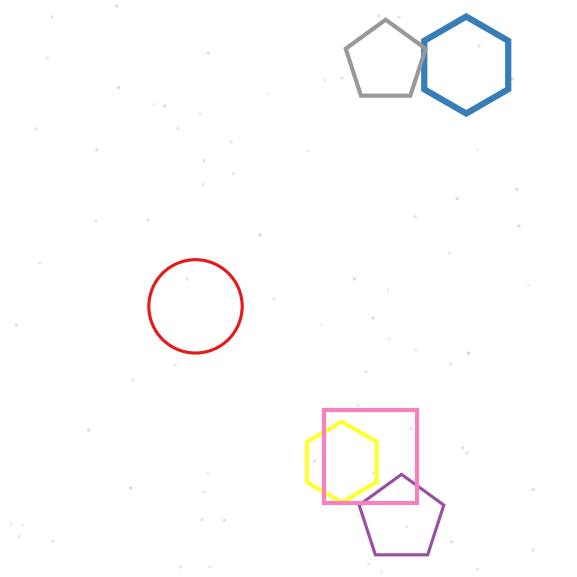[{"shape": "circle", "thickness": 1.5, "radius": 0.4, "center": [0.339, 0.469]}, {"shape": "hexagon", "thickness": 3, "radius": 0.42, "center": [0.807, 0.887]}, {"shape": "pentagon", "thickness": 1.5, "radius": 0.39, "center": [0.695, 0.101]}, {"shape": "hexagon", "thickness": 2, "radius": 0.35, "center": [0.592, 0.199]}, {"shape": "square", "thickness": 2, "radius": 0.4, "center": [0.641, 0.208]}, {"shape": "pentagon", "thickness": 2, "radius": 0.36, "center": [0.668, 0.892]}]